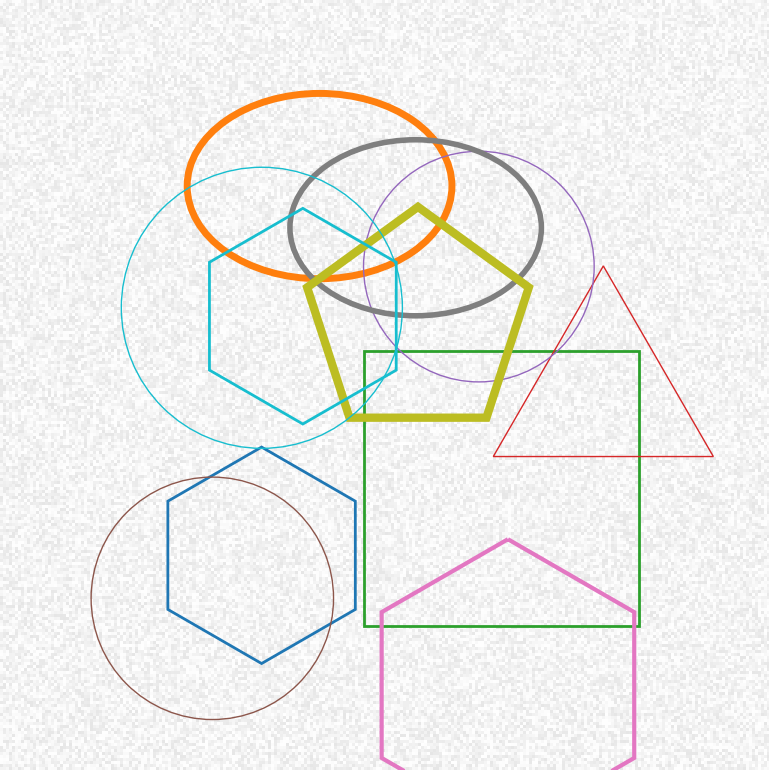[{"shape": "hexagon", "thickness": 1, "radius": 0.7, "center": [0.34, 0.279]}, {"shape": "oval", "thickness": 2.5, "radius": 0.86, "center": [0.415, 0.758]}, {"shape": "square", "thickness": 1, "radius": 0.89, "center": [0.651, 0.366]}, {"shape": "triangle", "thickness": 0.5, "radius": 0.83, "center": [0.784, 0.49]}, {"shape": "circle", "thickness": 0.5, "radius": 0.75, "center": [0.622, 0.654]}, {"shape": "circle", "thickness": 0.5, "radius": 0.79, "center": [0.276, 0.223]}, {"shape": "hexagon", "thickness": 1.5, "radius": 0.95, "center": [0.66, 0.11]}, {"shape": "oval", "thickness": 2, "radius": 0.82, "center": [0.54, 0.704]}, {"shape": "pentagon", "thickness": 3, "radius": 0.76, "center": [0.543, 0.58]}, {"shape": "hexagon", "thickness": 1, "radius": 0.7, "center": [0.393, 0.589]}, {"shape": "circle", "thickness": 0.5, "radius": 0.91, "center": [0.34, 0.6]}]